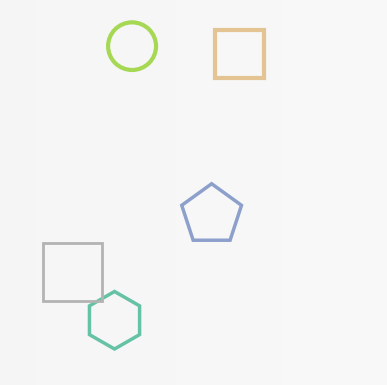[{"shape": "hexagon", "thickness": 2.5, "radius": 0.37, "center": [0.296, 0.168]}, {"shape": "pentagon", "thickness": 2.5, "radius": 0.41, "center": [0.546, 0.442]}, {"shape": "circle", "thickness": 3, "radius": 0.31, "center": [0.341, 0.88]}, {"shape": "square", "thickness": 3, "radius": 0.31, "center": [0.618, 0.859]}, {"shape": "square", "thickness": 2, "radius": 0.38, "center": [0.187, 0.293]}]